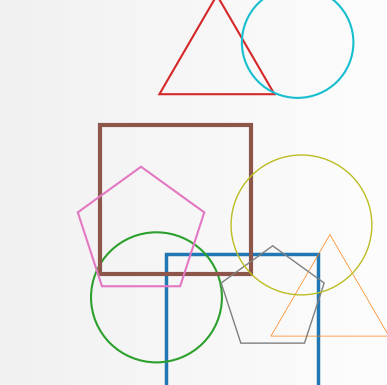[{"shape": "square", "thickness": 2.5, "radius": 0.98, "center": [0.624, 0.144]}, {"shape": "triangle", "thickness": 0.5, "radius": 0.88, "center": [0.851, 0.215]}, {"shape": "circle", "thickness": 1.5, "radius": 0.84, "center": [0.404, 0.228]}, {"shape": "triangle", "thickness": 1.5, "radius": 0.86, "center": [0.56, 0.841]}, {"shape": "square", "thickness": 3, "radius": 0.97, "center": [0.453, 0.482]}, {"shape": "pentagon", "thickness": 1.5, "radius": 0.86, "center": [0.364, 0.395]}, {"shape": "pentagon", "thickness": 1, "radius": 0.7, "center": [0.704, 0.222]}, {"shape": "circle", "thickness": 1, "radius": 0.91, "center": [0.778, 0.416]}, {"shape": "circle", "thickness": 1.5, "radius": 0.72, "center": [0.768, 0.89]}]